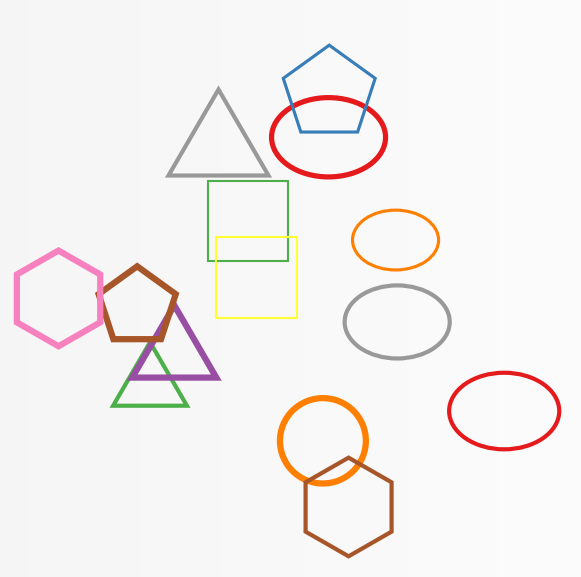[{"shape": "oval", "thickness": 2, "radius": 0.47, "center": [0.867, 0.287]}, {"shape": "oval", "thickness": 2.5, "radius": 0.49, "center": [0.565, 0.761]}, {"shape": "pentagon", "thickness": 1.5, "radius": 0.42, "center": [0.566, 0.838]}, {"shape": "square", "thickness": 1, "radius": 0.35, "center": [0.427, 0.617]}, {"shape": "triangle", "thickness": 2, "radius": 0.37, "center": [0.258, 0.333]}, {"shape": "triangle", "thickness": 3, "radius": 0.42, "center": [0.3, 0.387]}, {"shape": "circle", "thickness": 3, "radius": 0.37, "center": [0.556, 0.236]}, {"shape": "oval", "thickness": 1.5, "radius": 0.37, "center": [0.681, 0.583]}, {"shape": "square", "thickness": 1, "radius": 0.35, "center": [0.441, 0.518]}, {"shape": "pentagon", "thickness": 3, "radius": 0.35, "center": [0.236, 0.468]}, {"shape": "hexagon", "thickness": 2, "radius": 0.43, "center": [0.6, 0.121]}, {"shape": "hexagon", "thickness": 3, "radius": 0.41, "center": [0.101, 0.482]}, {"shape": "triangle", "thickness": 2, "radius": 0.5, "center": [0.376, 0.745]}, {"shape": "oval", "thickness": 2, "radius": 0.45, "center": [0.683, 0.442]}]